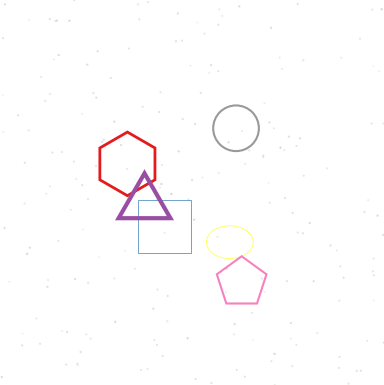[{"shape": "hexagon", "thickness": 2, "radius": 0.41, "center": [0.331, 0.574]}, {"shape": "square", "thickness": 0.5, "radius": 0.34, "center": [0.426, 0.412]}, {"shape": "triangle", "thickness": 3, "radius": 0.39, "center": [0.375, 0.472]}, {"shape": "oval", "thickness": 0.5, "radius": 0.3, "center": [0.597, 0.371]}, {"shape": "pentagon", "thickness": 1.5, "radius": 0.34, "center": [0.628, 0.267]}, {"shape": "circle", "thickness": 1.5, "radius": 0.3, "center": [0.613, 0.667]}]